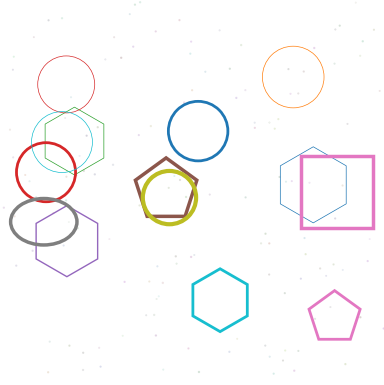[{"shape": "hexagon", "thickness": 0.5, "radius": 0.49, "center": [0.814, 0.52]}, {"shape": "circle", "thickness": 2, "radius": 0.39, "center": [0.515, 0.659]}, {"shape": "circle", "thickness": 0.5, "radius": 0.4, "center": [0.762, 0.8]}, {"shape": "hexagon", "thickness": 0.5, "radius": 0.44, "center": [0.193, 0.634]}, {"shape": "circle", "thickness": 2, "radius": 0.38, "center": [0.12, 0.553]}, {"shape": "circle", "thickness": 0.5, "radius": 0.37, "center": [0.172, 0.781]}, {"shape": "hexagon", "thickness": 1, "radius": 0.46, "center": [0.174, 0.374]}, {"shape": "pentagon", "thickness": 2.5, "radius": 0.42, "center": [0.431, 0.506]}, {"shape": "pentagon", "thickness": 2, "radius": 0.35, "center": [0.869, 0.175]}, {"shape": "square", "thickness": 2.5, "radius": 0.46, "center": [0.876, 0.501]}, {"shape": "oval", "thickness": 2.5, "radius": 0.43, "center": [0.114, 0.424]}, {"shape": "circle", "thickness": 3, "radius": 0.35, "center": [0.44, 0.487]}, {"shape": "hexagon", "thickness": 2, "radius": 0.41, "center": [0.572, 0.22]}, {"shape": "circle", "thickness": 0.5, "radius": 0.4, "center": [0.161, 0.631]}]